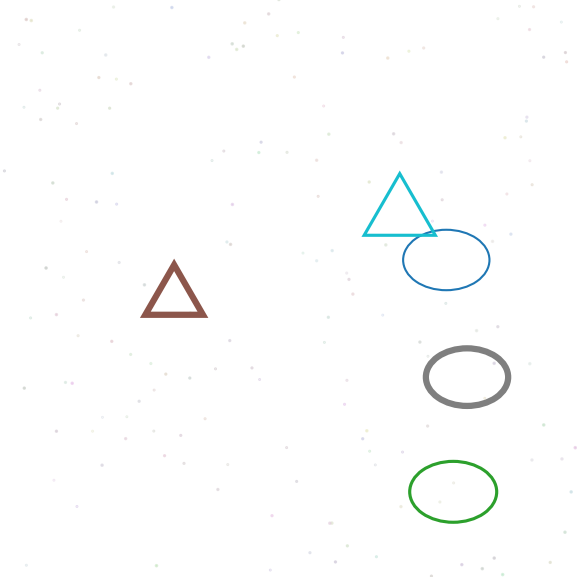[{"shape": "oval", "thickness": 1, "radius": 0.37, "center": [0.773, 0.549]}, {"shape": "oval", "thickness": 1.5, "radius": 0.38, "center": [0.785, 0.148]}, {"shape": "triangle", "thickness": 3, "radius": 0.29, "center": [0.302, 0.483]}, {"shape": "oval", "thickness": 3, "radius": 0.36, "center": [0.809, 0.346]}, {"shape": "triangle", "thickness": 1.5, "radius": 0.36, "center": [0.692, 0.627]}]